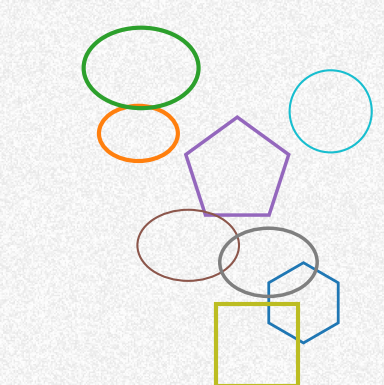[{"shape": "hexagon", "thickness": 2, "radius": 0.52, "center": [0.788, 0.213]}, {"shape": "oval", "thickness": 3, "radius": 0.51, "center": [0.359, 0.653]}, {"shape": "oval", "thickness": 3, "radius": 0.75, "center": [0.367, 0.824]}, {"shape": "pentagon", "thickness": 2.5, "radius": 0.7, "center": [0.616, 0.555]}, {"shape": "oval", "thickness": 1.5, "radius": 0.66, "center": [0.489, 0.363]}, {"shape": "oval", "thickness": 2.5, "radius": 0.63, "center": [0.697, 0.319]}, {"shape": "square", "thickness": 3, "radius": 0.53, "center": [0.668, 0.104]}, {"shape": "circle", "thickness": 1.5, "radius": 0.53, "center": [0.859, 0.711]}]